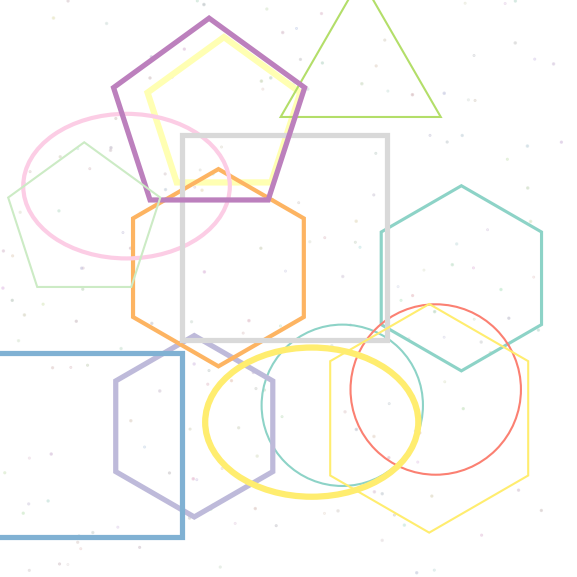[{"shape": "hexagon", "thickness": 1.5, "radius": 0.8, "center": [0.799, 0.517]}, {"shape": "circle", "thickness": 1, "radius": 0.7, "center": [0.593, 0.297]}, {"shape": "pentagon", "thickness": 3, "radius": 0.7, "center": [0.388, 0.796]}, {"shape": "hexagon", "thickness": 2.5, "radius": 0.78, "center": [0.336, 0.261]}, {"shape": "circle", "thickness": 1, "radius": 0.74, "center": [0.755, 0.325]}, {"shape": "square", "thickness": 2.5, "radius": 0.8, "center": [0.156, 0.228]}, {"shape": "hexagon", "thickness": 2, "radius": 0.85, "center": [0.378, 0.536]}, {"shape": "triangle", "thickness": 1, "radius": 0.8, "center": [0.625, 0.877]}, {"shape": "oval", "thickness": 2, "radius": 0.89, "center": [0.219, 0.677]}, {"shape": "square", "thickness": 2.5, "radius": 0.89, "center": [0.493, 0.587]}, {"shape": "pentagon", "thickness": 2.5, "radius": 0.87, "center": [0.362, 0.794]}, {"shape": "pentagon", "thickness": 1, "radius": 0.69, "center": [0.146, 0.614]}, {"shape": "hexagon", "thickness": 1, "radius": 0.99, "center": [0.743, 0.275]}, {"shape": "oval", "thickness": 3, "radius": 0.92, "center": [0.54, 0.268]}]